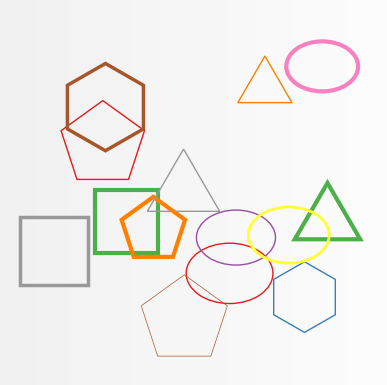[{"shape": "pentagon", "thickness": 1, "radius": 0.57, "center": [0.265, 0.626]}, {"shape": "oval", "thickness": 1, "radius": 0.56, "center": [0.592, 0.29]}, {"shape": "hexagon", "thickness": 1, "radius": 0.46, "center": [0.786, 0.228]}, {"shape": "square", "thickness": 3, "radius": 0.41, "center": [0.327, 0.425]}, {"shape": "triangle", "thickness": 3, "radius": 0.49, "center": [0.845, 0.427]}, {"shape": "oval", "thickness": 1, "radius": 0.51, "center": [0.609, 0.383]}, {"shape": "pentagon", "thickness": 3, "radius": 0.43, "center": [0.396, 0.403]}, {"shape": "triangle", "thickness": 1, "radius": 0.4, "center": [0.684, 0.774]}, {"shape": "oval", "thickness": 2, "radius": 0.52, "center": [0.745, 0.389]}, {"shape": "hexagon", "thickness": 2.5, "radius": 0.57, "center": [0.272, 0.722]}, {"shape": "pentagon", "thickness": 0.5, "radius": 0.58, "center": [0.476, 0.169]}, {"shape": "oval", "thickness": 3, "radius": 0.46, "center": [0.831, 0.828]}, {"shape": "square", "thickness": 2.5, "radius": 0.44, "center": [0.14, 0.348]}, {"shape": "triangle", "thickness": 1, "radius": 0.54, "center": [0.474, 0.505]}]